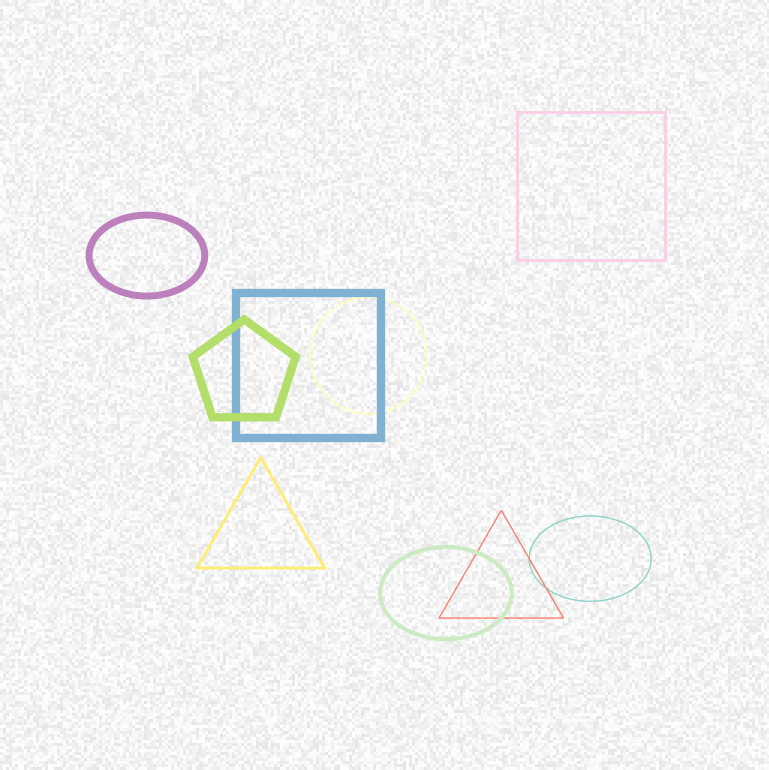[{"shape": "oval", "thickness": 0.5, "radius": 0.4, "center": [0.766, 0.274]}, {"shape": "circle", "thickness": 0.5, "radius": 0.38, "center": [0.479, 0.538]}, {"shape": "triangle", "thickness": 0.5, "radius": 0.47, "center": [0.651, 0.244]}, {"shape": "square", "thickness": 3, "radius": 0.47, "center": [0.4, 0.525]}, {"shape": "pentagon", "thickness": 3, "radius": 0.35, "center": [0.317, 0.515]}, {"shape": "square", "thickness": 1, "radius": 0.48, "center": [0.767, 0.759]}, {"shape": "oval", "thickness": 2.5, "radius": 0.38, "center": [0.191, 0.668]}, {"shape": "oval", "thickness": 1.5, "radius": 0.43, "center": [0.579, 0.23]}, {"shape": "triangle", "thickness": 1, "radius": 0.48, "center": [0.339, 0.31]}]